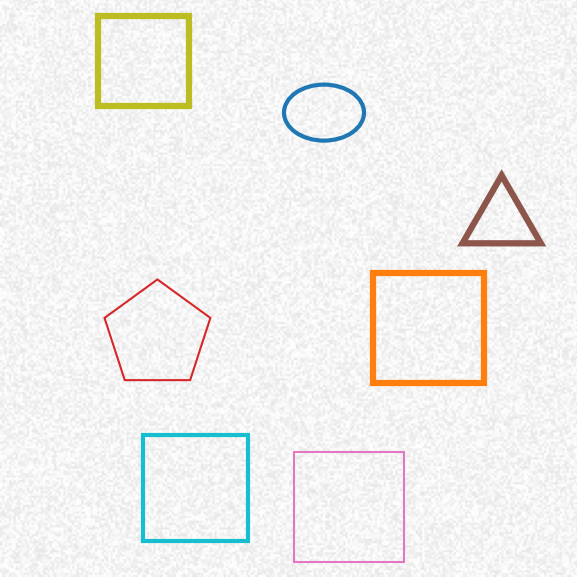[{"shape": "oval", "thickness": 2, "radius": 0.35, "center": [0.561, 0.804]}, {"shape": "square", "thickness": 3, "radius": 0.48, "center": [0.742, 0.431]}, {"shape": "pentagon", "thickness": 1, "radius": 0.48, "center": [0.273, 0.419]}, {"shape": "triangle", "thickness": 3, "radius": 0.39, "center": [0.869, 0.617]}, {"shape": "square", "thickness": 1, "radius": 0.48, "center": [0.605, 0.122]}, {"shape": "square", "thickness": 3, "radius": 0.39, "center": [0.249, 0.893]}, {"shape": "square", "thickness": 2, "radius": 0.46, "center": [0.339, 0.153]}]